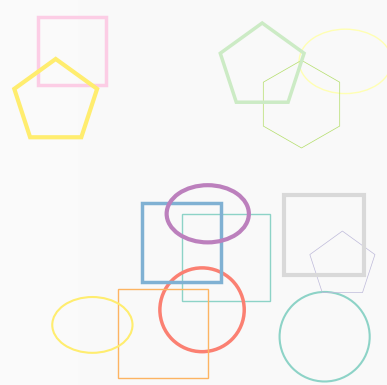[{"shape": "circle", "thickness": 1.5, "radius": 0.58, "center": [0.838, 0.125]}, {"shape": "square", "thickness": 1, "radius": 0.57, "center": [0.583, 0.332]}, {"shape": "oval", "thickness": 1, "radius": 0.6, "center": [0.891, 0.841]}, {"shape": "pentagon", "thickness": 0.5, "radius": 0.44, "center": [0.884, 0.311]}, {"shape": "circle", "thickness": 2.5, "radius": 0.54, "center": [0.521, 0.195]}, {"shape": "square", "thickness": 2.5, "radius": 0.51, "center": [0.469, 0.37]}, {"shape": "square", "thickness": 1, "radius": 0.58, "center": [0.42, 0.134]}, {"shape": "hexagon", "thickness": 0.5, "radius": 0.57, "center": [0.778, 0.73]}, {"shape": "square", "thickness": 2.5, "radius": 0.44, "center": [0.185, 0.867]}, {"shape": "square", "thickness": 3, "radius": 0.52, "center": [0.836, 0.391]}, {"shape": "oval", "thickness": 3, "radius": 0.53, "center": [0.536, 0.445]}, {"shape": "pentagon", "thickness": 2.5, "radius": 0.57, "center": [0.677, 0.826]}, {"shape": "oval", "thickness": 1.5, "radius": 0.52, "center": [0.238, 0.156]}, {"shape": "pentagon", "thickness": 3, "radius": 0.56, "center": [0.144, 0.734]}]